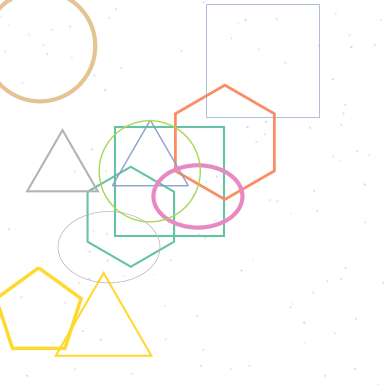[{"shape": "hexagon", "thickness": 1.5, "radius": 0.65, "center": [0.34, 0.437]}, {"shape": "square", "thickness": 1.5, "radius": 0.71, "center": [0.44, 0.527]}, {"shape": "hexagon", "thickness": 2, "radius": 0.74, "center": [0.584, 0.63]}, {"shape": "triangle", "thickness": 1, "radius": 0.57, "center": [0.39, 0.574]}, {"shape": "square", "thickness": 0.5, "radius": 0.74, "center": [0.682, 0.842]}, {"shape": "oval", "thickness": 3, "radius": 0.58, "center": [0.514, 0.49]}, {"shape": "circle", "thickness": 1, "radius": 0.66, "center": [0.389, 0.555]}, {"shape": "pentagon", "thickness": 2.5, "radius": 0.58, "center": [0.1, 0.189]}, {"shape": "triangle", "thickness": 1.5, "radius": 0.72, "center": [0.269, 0.148]}, {"shape": "circle", "thickness": 3, "radius": 0.72, "center": [0.104, 0.88]}, {"shape": "oval", "thickness": 0.5, "radius": 0.66, "center": [0.283, 0.358]}, {"shape": "triangle", "thickness": 1.5, "radius": 0.53, "center": [0.162, 0.556]}]